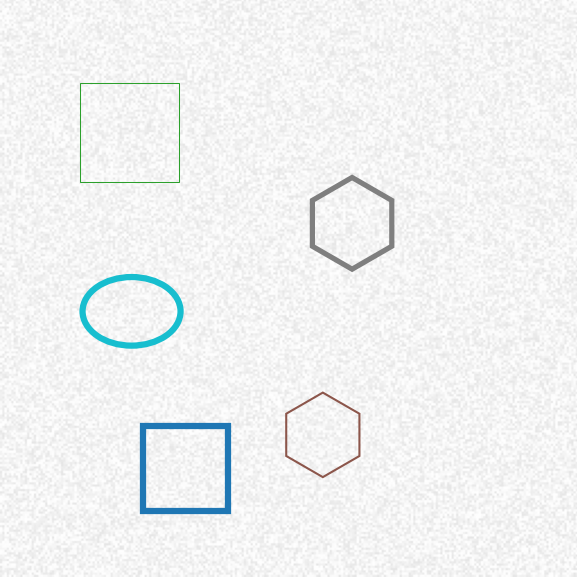[{"shape": "square", "thickness": 3, "radius": 0.37, "center": [0.322, 0.188]}, {"shape": "square", "thickness": 0.5, "radius": 0.43, "center": [0.224, 0.77]}, {"shape": "hexagon", "thickness": 1, "radius": 0.37, "center": [0.559, 0.246]}, {"shape": "hexagon", "thickness": 2.5, "radius": 0.4, "center": [0.61, 0.612]}, {"shape": "oval", "thickness": 3, "radius": 0.42, "center": [0.228, 0.46]}]